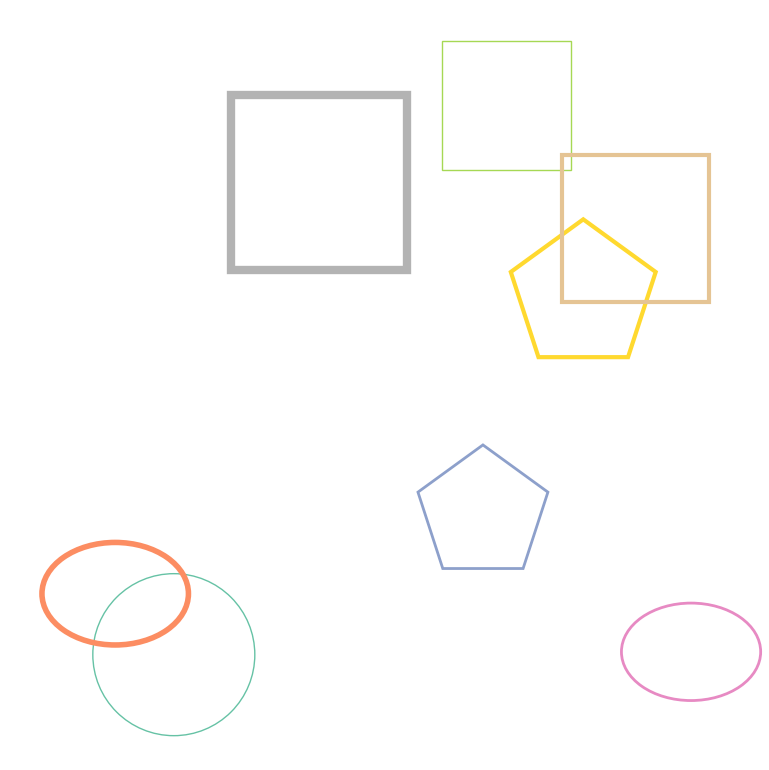[{"shape": "circle", "thickness": 0.5, "radius": 0.53, "center": [0.226, 0.15]}, {"shape": "oval", "thickness": 2, "radius": 0.48, "center": [0.15, 0.229]}, {"shape": "pentagon", "thickness": 1, "radius": 0.44, "center": [0.627, 0.333]}, {"shape": "oval", "thickness": 1, "radius": 0.45, "center": [0.897, 0.153]}, {"shape": "square", "thickness": 0.5, "radius": 0.42, "center": [0.657, 0.863]}, {"shape": "pentagon", "thickness": 1.5, "radius": 0.49, "center": [0.757, 0.616]}, {"shape": "square", "thickness": 1.5, "radius": 0.47, "center": [0.825, 0.703]}, {"shape": "square", "thickness": 3, "radius": 0.57, "center": [0.414, 0.763]}]